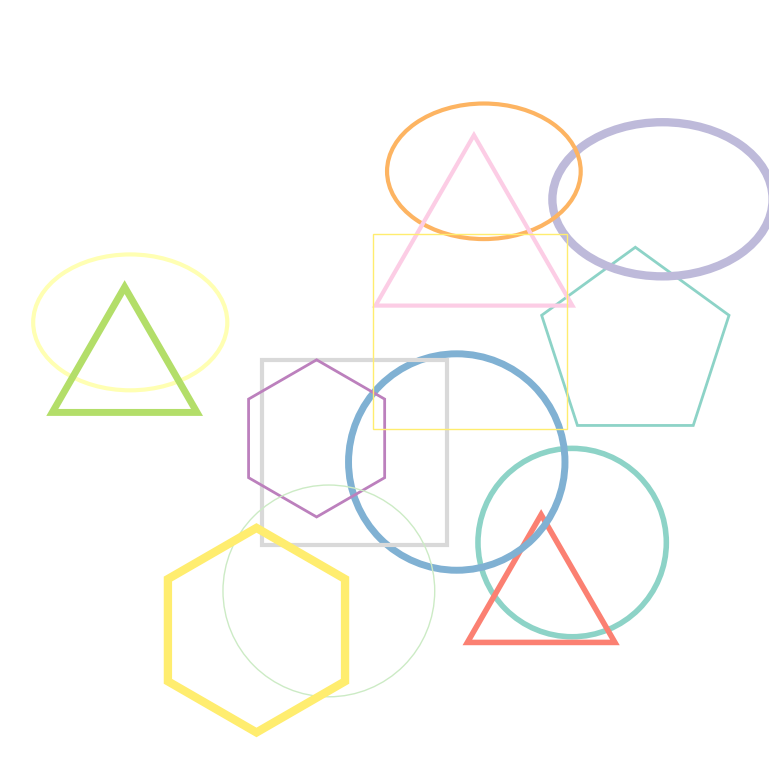[{"shape": "circle", "thickness": 2, "radius": 0.61, "center": [0.743, 0.295]}, {"shape": "pentagon", "thickness": 1, "radius": 0.64, "center": [0.825, 0.551]}, {"shape": "oval", "thickness": 1.5, "radius": 0.63, "center": [0.169, 0.581]}, {"shape": "oval", "thickness": 3, "radius": 0.72, "center": [0.86, 0.741]}, {"shape": "triangle", "thickness": 2, "radius": 0.55, "center": [0.703, 0.221]}, {"shape": "circle", "thickness": 2.5, "radius": 0.7, "center": [0.593, 0.4]}, {"shape": "oval", "thickness": 1.5, "radius": 0.63, "center": [0.628, 0.778]}, {"shape": "triangle", "thickness": 2.5, "radius": 0.54, "center": [0.162, 0.519]}, {"shape": "triangle", "thickness": 1.5, "radius": 0.74, "center": [0.616, 0.677]}, {"shape": "square", "thickness": 1.5, "radius": 0.6, "center": [0.46, 0.412]}, {"shape": "hexagon", "thickness": 1, "radius": 0.51, "center": [0.411, 0.431]}, {"shape": "circle", "thickness": 0.5, "radius": 0.69, "center": [0.427, 0.233]}, {"shape": "hexagon", "thickness": 3, "radius": 0.66, "center": [0.333, 0.182]}, {"shape": "square", "thickness": 0.5, "radius": 0.63, "center": [0.61, 0.569]}]